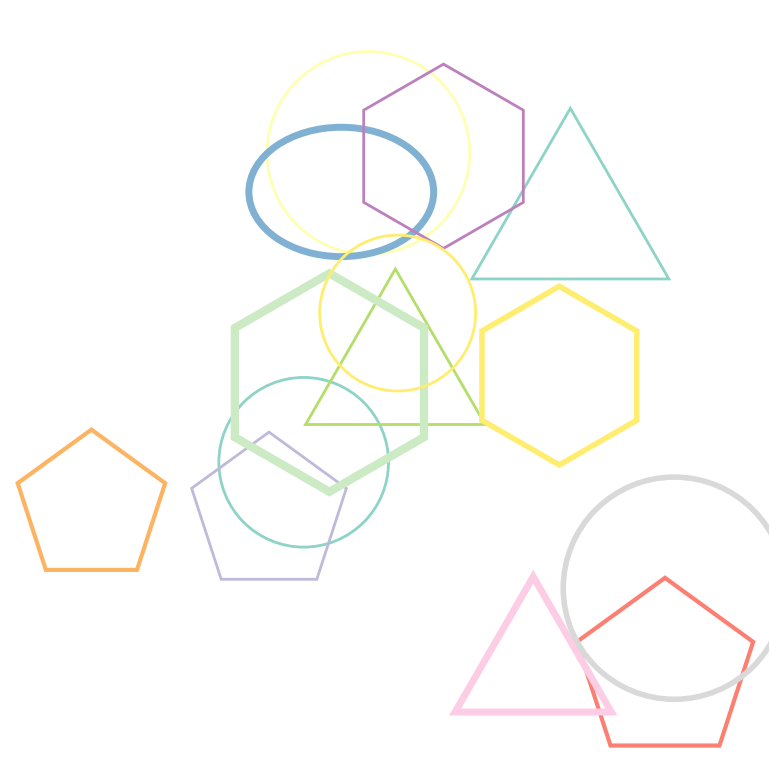[{"shape": "triangle", "thickness": 1, "radius": 0.74, "center": [0.741, 0.712]}, {"shape": "circle", "thickness": 1, "radius": 0.55, "center": [0.394, 0.4]}, {"shape": "circle", "thickness": 1, "radius": 0.66, "center": [0.478, 0.801]}, {"shape": "pentagon", "thickness": 1, "radius": 0.53, "center": [0.349, 0.333]}, {"shape": "pentagon", "thickness": 1.5, "radius": 0.6, "center": [0.864, 0.129]}, {"shape": "oval", "thickness": 2.5, "radius": 0.6, "center": [0.443, 0.751]}, {"shape": "pentagon", "thickness": 1.5, "radius": 0.5, "center": [0.119, 0.341]}, {"shape": "triangle", "thickness": 1, "radius": 0.67, "center": [0.513, 0.516]}, {"shape": "triangle", "thickness": 2.5, "radius": 0.59, "center": [0.693, 0.134]}, {"shape": "circle", "thickness": 2, "radius": 0.72, "center": [0.876, 0.236]}, {"shape": "hexagon", "thickness": 1, "radius": 0.6, "center": [0.576, 0.797]}, {"shape": "hexagon", "thickness": 3, "radius": 0.71, "center": [0.428, 0.503]}, {"shape": "hexagon", "thickness": 2, "radius": 0.58, "center": [0.726, 0.512]}, {"shape": "circle", "thickness": 1, "radius": 0.51, "center": [0.516, 0.593]}]